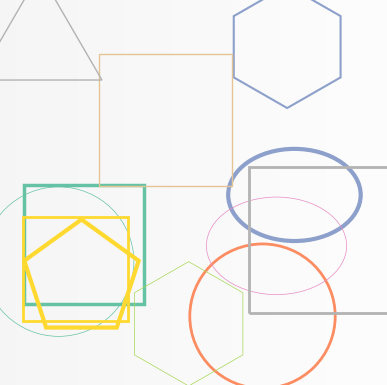[{"shape": "circle", "thickness": 0.5, "radius": 0.97, "center": [0.151, 0.32]}, {"shape": "square", "thickness": 2.5, "radius": 0.77, "center": [0.217, 0.366]}, {"shape": "circle", "thickness": 2, "radius": 0.94, "center": [0.677, 0.179]}, {"shape": "hexagon", "thickness": 1.5, "radius": 0.8, "center": [0.741, 0.879]}, {"shape": "oval", "thickness": 3, "radius": 0.85, "center": [0.76, 0.494]}, {"shape": "oval", "thickness": 0.5, "radius": 0.9, "center": [0.714, 0.361]}, {"shape": "hexagon", "thickness": 0.5, "radius": 0.81, "center": [0.487, 0.159]}, {"shape": "square", "thickness": 2, "radius": 0.67, "center": [0.195, 0.302]}, {"shape": "pentagon", "thickness": 3, "radius": 0.78, "center": [0.21, 0.275]}, {"shape": "square", "thickness": 1, "radius": 0.86, "center": [0.428, 0.688]}, {"shape": "square", "thickness": 2, "radius": 0.95, "center": [0.833, 0.376]}, {"shape": "triangle", "thickness": 1, "radius": 0.93, "center": [0.103, 0.885]}]